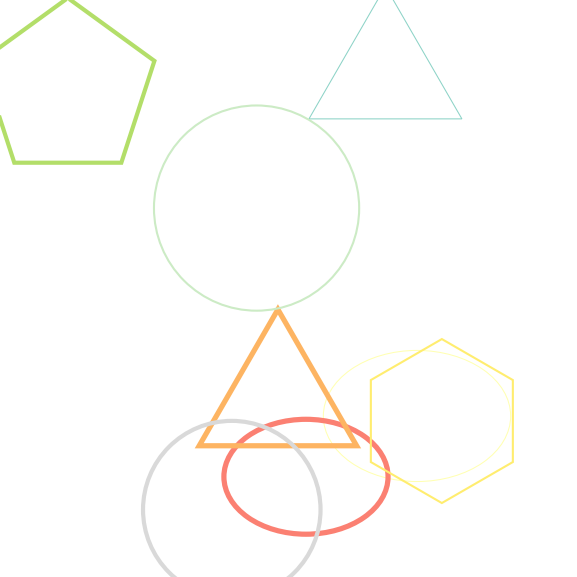[{"shape": "triangle", "thickness": 0.5, "radius": 0.76, "center": [0.667, 0.87]}, {"shape": "oval", "thickness": 0.5, "radius": 0.81, "center": [0.722, 0.279]}, {"shape": "oval", "thickness": 2.5, "radius": 0.71, "center": [0.53, 0.174]}, {"shape": "triangle", "thickness": 2.5, "radius": 0.79, "center": [0.481, 0.306]}, {"shape": "pentagon", "thickness": 2, "radius": 0.79, "center": [0.117, 0.845]}, {"shape": "circle", "thickness": 2, "radius": 0.77, "center": [0.401, 0.117]}, {"shape": "circle", "thickness": 1, "radius": 0.89, "center": [0.444, 0.639]}, {"shape": "hexagon", "thickness": 1, "radius": 0.71, "center": [0.765, 0.27]}]